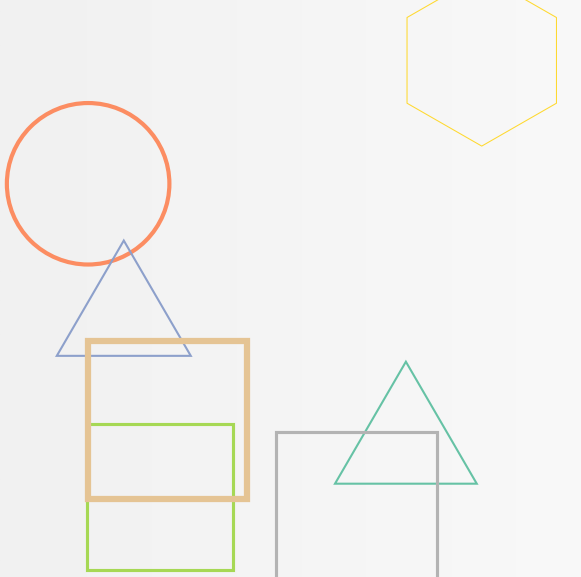[{"shape": "triangle", "thickness": 1, "radius": 0.7, "center": [0.698, 0.232]}, {"shape": "circle", "thickness": 2, "radius": 0.7, "center": [0.152, 0.681]}, {"shape": "triangle", "thickness": 1, "radius": 0.67, "center": [0.213, 0.449]}, {"shape": "square", "thickness": 1.5, "radius": 0.63, "center": [0.275, 0.139]}, {"shape": "hexagon", "thickness": 0.5, "radius": 0.74, "center": [0.829, 0.895]}, {"shape": "square", "thickness": 3, "radius": 0.69, "center": [0.288, 0.272]}, {"shape": "square", "thickness": 1.5, "radius": 0.69, "center": [0.613, 0.113]}]